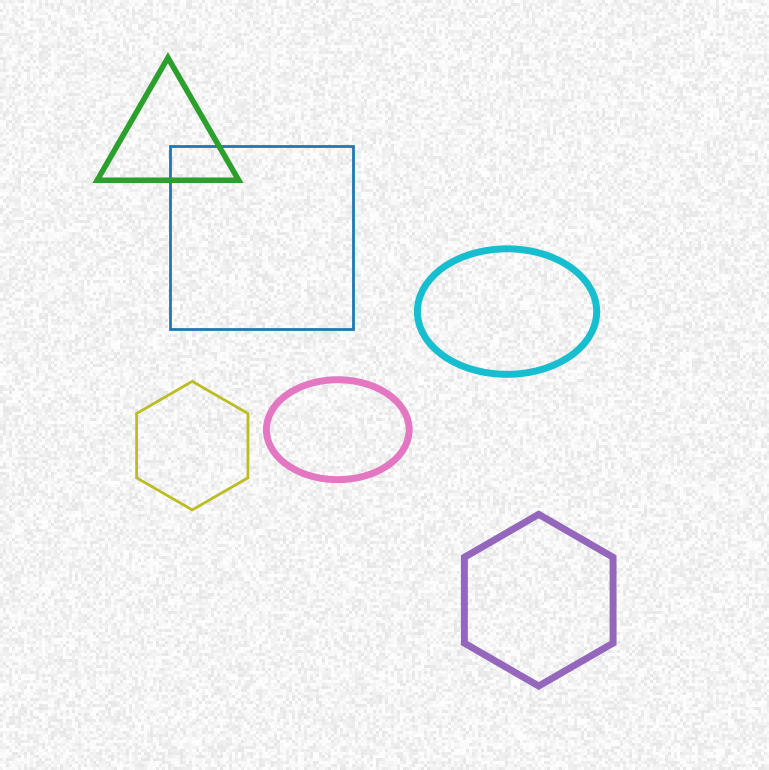[{"shape": "square", "thickness": 1, "radius": 0.6, "center": [0.34, 0.692]}, {"shape": "triangle", "thickness": 2, "radius": 0.53, "center": [0.218, 0.819]}, {"shape": "hexagon", "thickness": 2.5, "radius": 0.56, "center": [0.7, 0.221]}, {"shape": "oval", "thickness": 2.5, "radius": 0.46, "center": [0.439, 0.442]}, {"shape": "hexagon", "thickness": 1, "radius": 0.42, "center": [0.25, 0.421]}, {"shape": "oval", "thickness": 2.5, "radius": 0.58, "center": [0.658, 0.595]}]